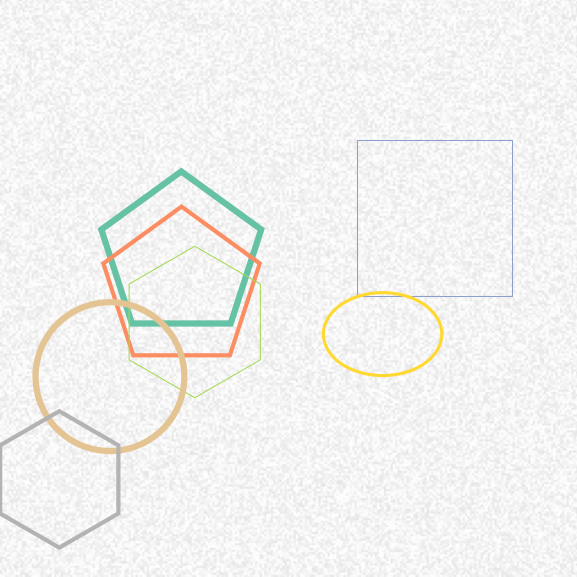[{"shape": "pentagon", "thickness": 3, "radius": 0.73, "center": [0.314, 0.557]}, {"shape": "pentagon", "thickness": 2, "radius": 0.71, "center": [0.314, 0.499]}, {"shape": "square", "thickness": 0.5, "radius": 0.67, "center": [0.752, 0.622]}, {"shape": "hexagon", "thickness": 0.5, "radius": 0.66, "center": [0.337, 0.442]}, {"shape": "oval", "thickness": 1.5, "radius": 0.51, "center": [0.663, 0.421]}, {"shape": "circle", "thickness": 3, "radius": 0.64, "center": [0.19, 0.347]}, {"shape": "hexagon", "thickness": 2, "radius": 0.59, "center": [0.103, 0.169]}]